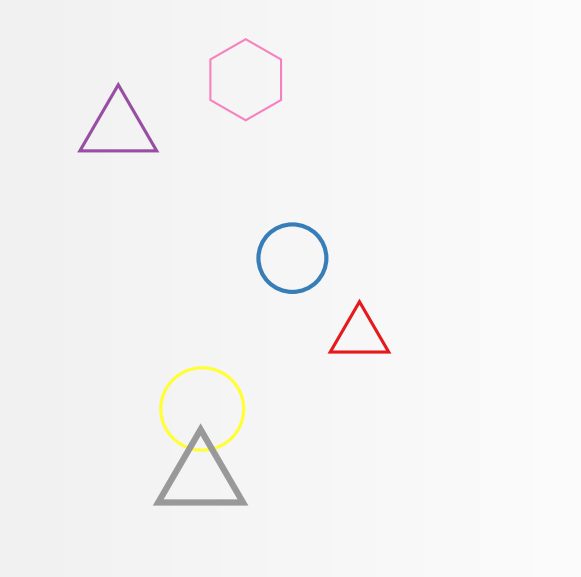[{"shape": "triangle", "thickness": 1.5, "radius": 0.29, "center": [0.618, 0.419]}, {"shape": "circle", "thickness": 2, "radius": 0.29, "center": [0.503, 0.552]}, {"shape": "triangle", "thickness": 1.5, "radius": 0.38, "center": [0.203, 0.776]}, {"shape": "circle", "thickness": 1.5, "radius": 0.36, "center": [0.348, 0.291]}, {"shape": "hexagon", "thickness": 1, "radius": 0.35, "center": [0.423, 0.861]}, {"shape": "triangle", "thickness": 3, "radius": 0.42, "center": [0.345, 0.171]}]